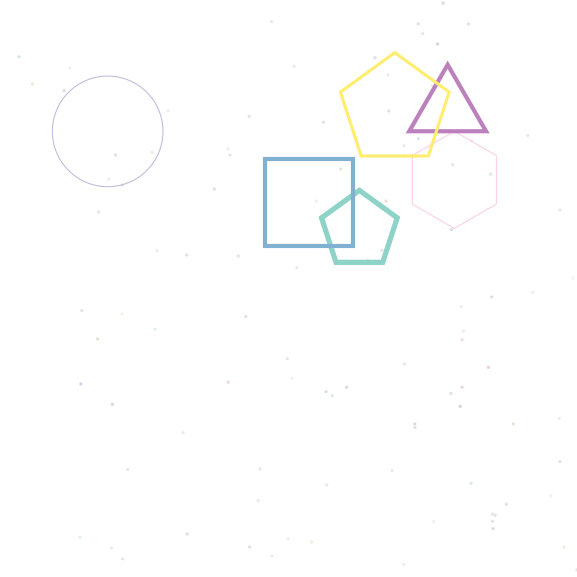[{"shape": "pentagon", "thickness": 2.5, "radius": 0.34, "center": [0.622, 0.601]}, {"shape": "circle", "thickness": 0.5, "radius": 0.48, "center": [0.186, 0.772]}, {"shape": "square", "thickness": 2, "radius": 0.38, "center": [0.535, 0.648]}, {"shape": "hexagon", "thickness": 0.5, "radius": 0.42, "center": [0.787, 0.688]}, {"shape": "triangle", "thickness": 2, "radius": 0.38, "center": [0.775, 0.81]}, {"shape": "pentagon", "thickness": 1.5, "radius": 0.49, "center": [0.684, 0.809]}]